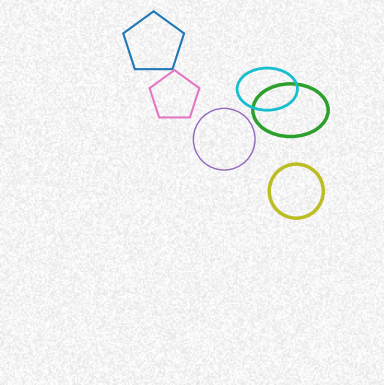[{"shape": "pentagon", "thickness": 1.5, "radius": 0.42, "center": [0.399, 0.888]}, {"shape": "oval", "thickness": 2.5, "radius": 0.49, "center": [0.755, 0.714]}, {"shape": "circle", "thickness": 1, "radius": 0.4, "center": [0.582, 0.638]}, {"shape": "pentagon", "thickness": 1.5, "radius": 0.34, "center": [0.453, 0.75]}, {"shape": "circle", "thickness": 2.5, "radius": 0.35, "center": [0.77, 0.504]}, {"shape": "oval", "thickness": 2, "radius": 0.39, "center": [0.694, 0.769]}]